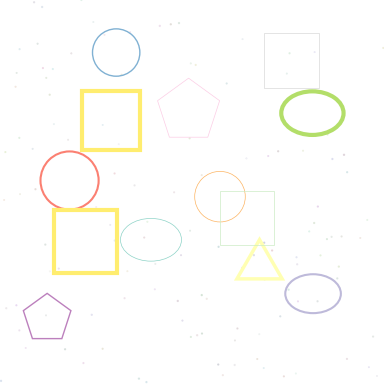[{"shape": "oval", "thickness": 0.5, "radius": 0.4, "center": [0.392, 0.377]}, {"shape": "triangle", "thickness": 2.5, "radius": 0.34, "center": [0.674, 0.31]}, {"shape": "oval", "thickness": 1.5, "radius": 0.36, "center": [0.813, 0.237]}, {"shape": "circle", "thickness": 1.5, "radius": 0.38, "center": [0.181, 0.531]}, {"shape": "circle", "thickness": 1, "radius": 0.31, "center": [0.302, 0.864]}, {"shape": "circle", "thickness": 0.5, "radius": 0.33, "center": [0.571, 0.489]}, {"shape": "oval", "thickness": 3, "radius": 0.4, "center": [0.811, 0.706]}, {"shape": "pentagon", "thickness": 0.5, "radius": 0.42, "center": [0.49, 0.712]}, {"shape": "square", "thickness": 0.5, "radius": 0.36, "center": [0.757, 0.842]}, {"shape": "pentagon", "thickness": 1, "radius": 0.32, "center": [0.122, 0.173]}, {"shape": "square", "thickness": 0.5, "radius": 0.35, "center": [0.641, 0.433]}, {"shape": "square", "thickness": 3, "radius": 0.38, "center": [0.288, 0.687]}, {"shape": "square", "thickness": 3, "radius": 0.41, "center": [0.221, 0.372]}]